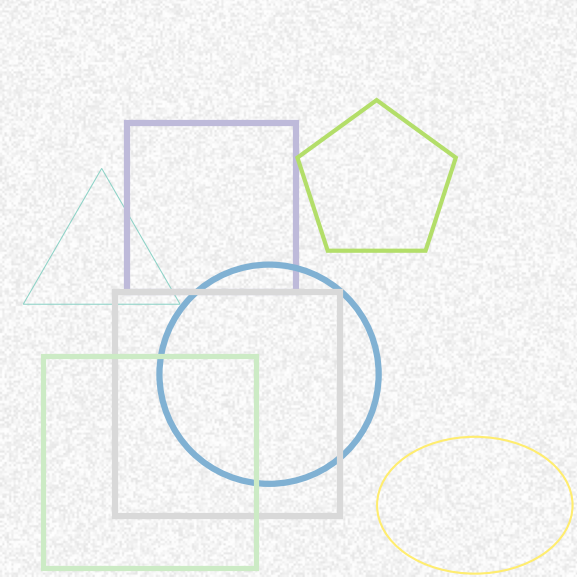[{"shape": "triangle", "thickness": 0.5, "radius": 0.78, "center": [0.176, 0.551]}, {"shape": "square", "thickness": 3, "radius": 0.73, "center": [0.366, 0.639]}, {"shape": "circle", "thickness": 3, "radius": 0.95, "center": [0.466, 0.351]}, {"shape": "pentagon", "thickness": 2, "radius": 0.72, "center": [0.652, 0.682]}, {"shape": "square", "thickness": 3, "radius": 0.97, "center": [0.394, 0.3]}, {"shape": "square", "thickness": 2.5, "radius": 0.92, "center": [0.259, 0.199]}, {"shape": "oval", "thickness": 1, "radius": 0.85, "center": [0.822, 0.124]}]